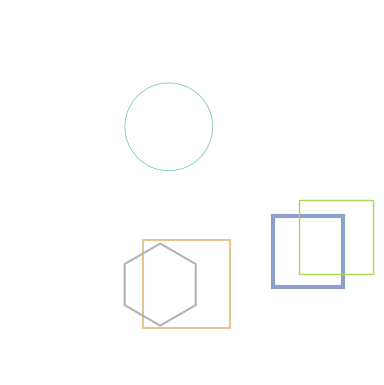[{"shape": "circle", "thickness": 0.5, "radius": 0.57, "center": [0.438, 0.671]}, {"shape": "square", "thickness": 3, "radius": 0.46, "center": [0.8, 0.346]}, {"shape": "square", "thickness": 1, "radius": 0.48, "center": [0.873, 0.384]}, {"shape": "square", "thickness": 1.5, "radius": 0.57, "center": [0.485, 0.262]}, {"shape": "hexagon", "thickness": 1.5, "radius": 0.53, "center": [0.416, 0.261]}]